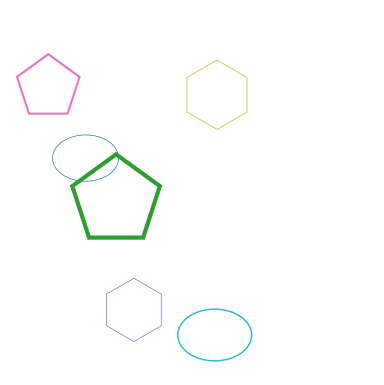[{"shape": "oval", "thickness": 0.5, "radius": 0.43, "center": [0.222, 0.589]}, {"shape": "pentagon", "thickness": 3, "radius": 0.6, "center": [0.302, 0.48]}, {"shape": "hexagon", "thickness": 0.5, "radius": 0.41, "center": [0.348, 0.195]}, {"shape": "pentagon", "thickness": 1.5, "radius": 0.43, "center": [0.125, 0.774]}, {"shape": "hexagon", "thickness": 0.5, "radius": 0.45, "center": [0.564, 0.754]}, {"shape": "oval", "thickness": 1, "radius": 0.48, "center": [0.558, 0.13]}]